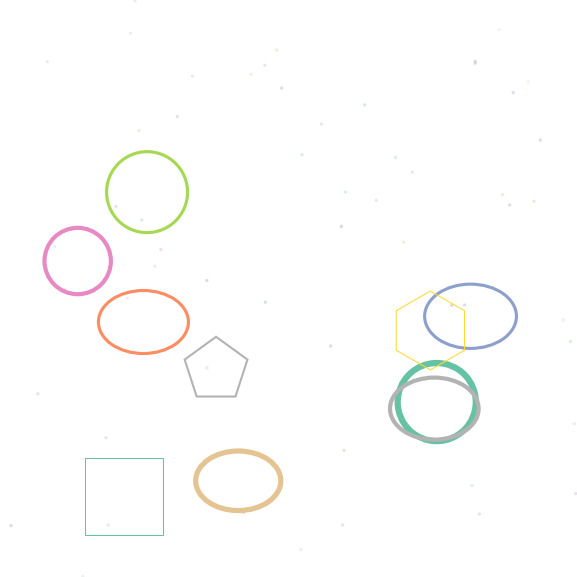[{"shape": "circle", "thickness": 3, "radius": 0.34, "center": [0.756, 0.303]}, {"shape": "square", "thickness": 0.5, "radius": 0.34, "center": [0.215, 0.139]}, {"shape": "oval", "thickness": 1.5, "radius": 0.39, "center": [0.248, 0.442]}, {"shape": "oval", "thickness": 1.5, "radius": 0.4, "center": [0.815, 0.451]}, {"shape": "circle", "thickness": 2, "radius": 0.29, "center": [0.135, 0.547]}, {"shape": "circle", "thickness": 1.5, "radius": 0.35, "center": [0.255, 0.666]}, {"shape": "hexagon", "thickness": 0.5, "radius": 0.34, "center": [0.745, 0.427]}, {"shape": "oval", "thickness": 2.5, "radius": 0.37, "center": [0.413, 0.167]}, {"shape": "pentagon", "thickness": 1, "radius": 0.29, "center": [0.374, 0.359]}, {"shape": "oval", "thickness": 2, "radius": 0.38, "center": [0.752, 0.292]}]